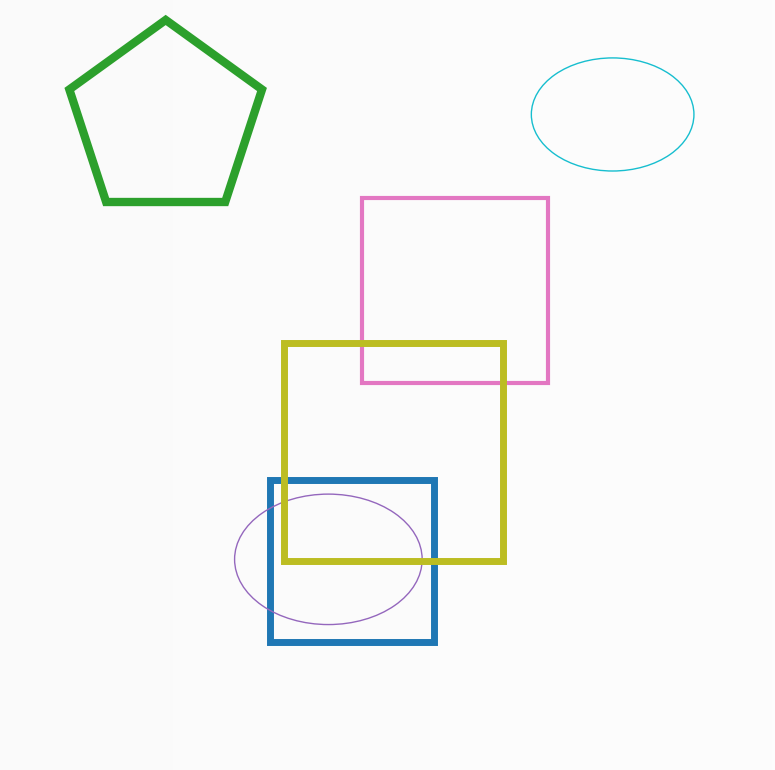[{"shape": "square", "thickness": 2.5, "radius": 0.53, "center": [0.454, 0.271]}, {"shape": "pentagon", "thickness": 3, "radius": 0.65, "center": [0.214, 0.843]}, {"shape": "oval", "thickness": 0.5, "radius": 0.61, "center": [0.424, 0.274]}, {"shape": "square", "thickness": 1.5, "radius": 0.6, "center": [0.587, 0.623]}, {"shape": "square", "thickness": 2.5, "radius": 0.71, "center": [0.508, 0.413]}, {"shape": "oval", "thickness": 0.5, "radius": 0.52, "center": [0.791, 0.851]}]